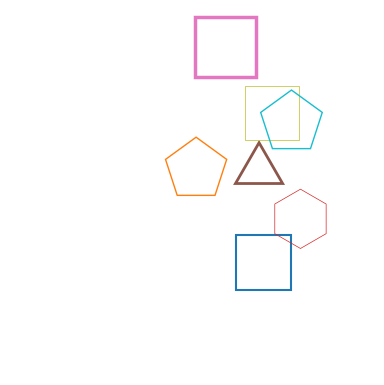[{"shape": "square", "thickness": 1.5, "radius": 0.36, "center": [0.684, 0.318]}, {"shape": "pentagon", "thickness": 1, "radius": 0.42, "center": [0.509, 0.56]}, {"shape": "hexagon", "thickness": 0.5, "radius": 0.39, "center": [0.78, 0.432]}, {"shape": "triangle", "thickness": 2, "radius": 0.35, "center": [0.673, 0.559]}, {"shape": "square", "thickness": 2.5, "radius": 0.39, "center": [0.586, 0.877]}, {"shape": "square", "thickness": 0.5, "radius": 0.35, "center": [0.706, 0.706]}, {"shape": "pentagon", "thickness": 1, "radius": 0.42, "center": [0.757, 0.682]}]